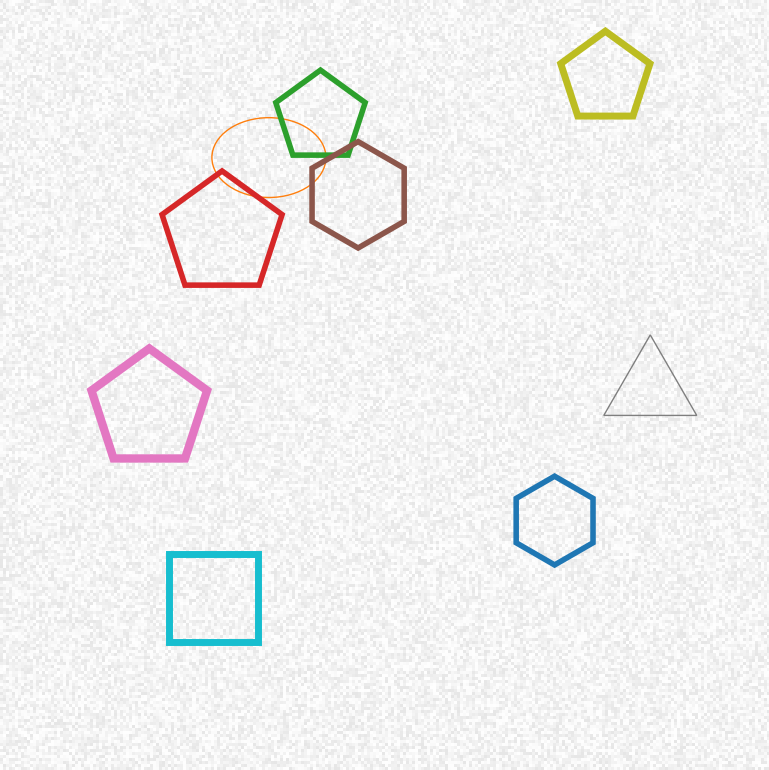[{"shape": "hexagon", "thickness": 2, "radius": 0.29, "center": [0.72, 0.324]}, {"shape": "oval", "thickness": 0.5, "radius": 0.37, "center": [0.349, 0.795]}, {"shape": "pentagon", "thickness": 2, "radius": 0.31, "center": [0.416, 0.848]}, {"shape": "pentagon", "thickness": 2, "radius": 0.41, "center": [0.288, 0.696]}, {"shape": "hexagon", "thickness": 2, "radius": 0.35, "center": [0.465, 0.747]}, {"shape": "pentagon", "thickness": 3, "radius": 0.39, "center": [0.194, 0.468]}, {"shape": "triangle", "thickness": 0.5, "radius": 0.35, "center": [0.844, 0.495]}, {"shape": "pentagon", "thickness": 2.5, "radius": 0.3, "center": [0.786, 0.899]}, {"shape": "square", "thickness": 2.5, "radius": 0.29, "center": [0.277, 0.223]}]